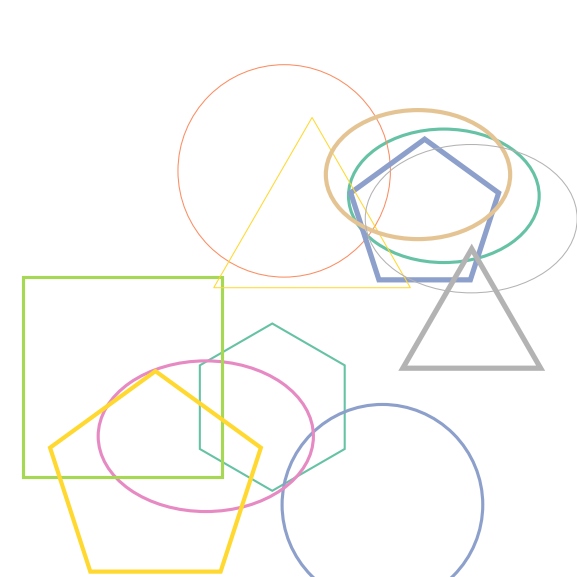[{"shape": "oval", "thickness": 1.5, "radius": 0.83, "center": [0.769, 0.66]}, {"shape": "hexagon", "thickness": 1, "radius": 0.72, "center": [0.471, 0.294]}, {"shape": "circle", "thickness": 0.5, "radius": 0.92, "center": [0.492, 0.703]}, {"shape": "pentagon", "thickness": 2.5, "radius": 0.67, "center": [0.735, 0.623]}, {"shape": "circle", "thickness": 1.5, "radius": 0.87, "center": [0.662, 0.125]}, {"shape": "oval", "thickness": 1.5, "radius": 0.93, "center": [0.356, 0.244]}, {"shape": "square", "thickness": 1.5, "radius": 0.86, "center": [0.212, 0.346]}, {"shape": "triangle", "thickness": 0.5, "radius": 0.98, "center": [0.54, 0.599]}, {"shape": "pentagon", "thickness": 2, "radius": 0.96, "center": [0.269, 0.165]}, {"shape": "oval", "thickness": 2, "radius": 0.8, "center": [0.724, 0.697]}, {"shape": "triangle", "thickness": 2.5, "radius": 0.69, "center": [0.817, 0.43]}, {"shape": "oval", "thickness": 0.5, "radius": 0.92, "center": [0.816, 0.62]}]